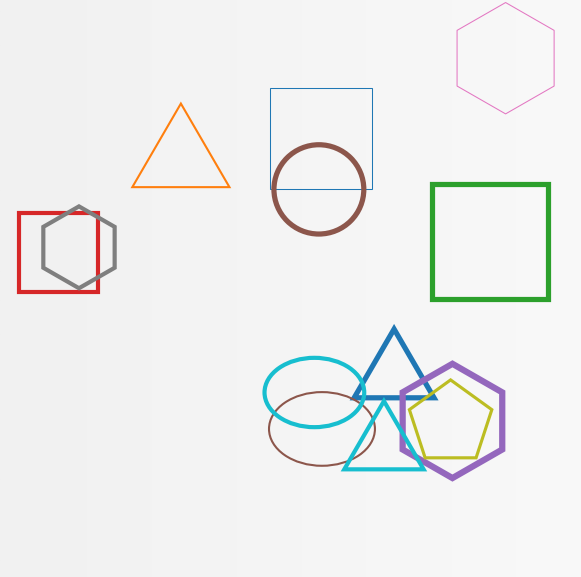[{"shape": "triangle", "thickness": 2.5, "radius": 0.4, "center": [0.678, 0.35]}, {"shape": "square", "thickness": 0.5, "radius": 0.44, "center": [0.553, 0.759]}, {"shape": "triangle", "thickness": 1, "radius": 0.48, "center": [0.311, 0.723]}, {"shape": "square", "thickness": 2.5, "radius": 0.5, "center": [0.843, 0.581]}, {"shape": "square", "thickness": 2, "radius": 0.34, "center": [0.101, 0.562]}, {"shape": "hexagon", "thickness": 3, "radius": 0.49, "center": [0.778, 0.27]}, {"shape": "oval", "thickness": 1, "radius": 0.46, "center": [0.554, 0.256]}, {"shape": "circle", "thickness": 2.5, "radius": 0.39, "center": [0.549, 0.671]}, {"shape": "hexagon", "thickness": 0.5, "radius": 0.48, "center": [0.87, 0.898]}, {"shape": "hexagon", "thickness": 2, "radius": 0.35, "center": [0.136, 0.571]}, {"shape": "pentagon", "thickness": 1.5, "radius": 0.37, "center": [0.775, 0.267]}, {"shape": "triangle", "thickness": 2, "radius": 0.39, "center": [0.661, 0.226]}, {"shape": "oval", "thickness": 2, "radius": 0.43, "center": [0.541, 0.319]}]